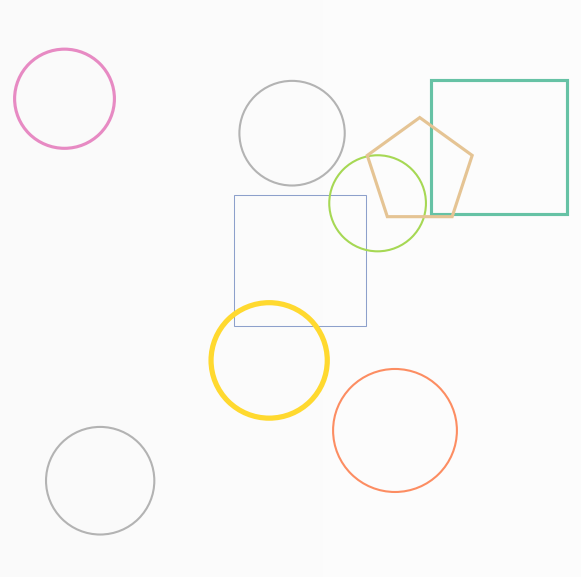[{"shape": "square", "thickness": 1.5, "radius": 0.58, "center": [0.858, 0.745]}, {"shape": "circle", "thickness": 1, "radius": 0.53, "center": [0.68, 0.254]}, {"shape": "square", "thickness": 0.5, "radius": 0.57, "center": [0.516, 0.549]}, {"shape": "circle", "thickness": 1.5, "radius": 0.43, "center": [0.111, 0.828]}, {"shape": "circle", "thickness": 1, "radius": 0.42, "center": [0.65, 0.647]}, {"shape": "circle", "thickness": 2.5, "radius": 0.5, "center": [0.463, 0.375]}, {"shape": "pentagon", "thickness": 1.5, "radius": 0.47, "center": [0.722, 0.701]}, {"shape": "circle", "thickness": 1, "radius": 0.45, "center": [0.502, 0.769]}, {"shape": "circle", "thickness": 1, "radius": 0.47, "center": [0.172, 0.167]}]